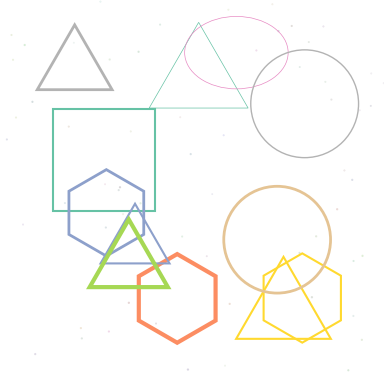[{"shape": "triangle", "thickness": 0.5, "radius": 0.74, "center": [0.516, 0.794]}, {"shape": "square", "thickness": 1.5, "radius": 0.66, "center": [0.27, 0.584]}, {"shape": "hexagon", "thickness": 3, "radius": 0.58, "center": [0.46, 0.225]}, {"shape": "triangle", "thickness": 1.5, "radius": 0.52, "center": [0.351, 0.367]}, {"shape": "hexagon", "thickness": 2, "radius": 0.56, "center": [0.276, 0.447]}, {"shape": "oval", "thickness": 0.5, "radius": 0.67, "center": [0.614, 0.863]}, {"shape": "triangle", "thickness": 3, "radius": 0.59, "center": [0.334, 0.313]}, {"shape": "hexagon", "thickness": 1.5, "radius": 0.58, "center": [0.785, 0.226]}, {"shape": "triangle", "thickness": 1.5, "radius": 0.71, "center": [0.736, 0.191]}, {"shape": "circle", "thickness": 2, "radius": 0.69, "center": [0.72, 0.377]}, {"shape": "circle", "thickness": 1, "radius": 0.7, "center": [0.791, 0.731]}, {"shape": "triangle", "thickness": 2, "radius": 0.56, "center": [0.194, 0.823]}]